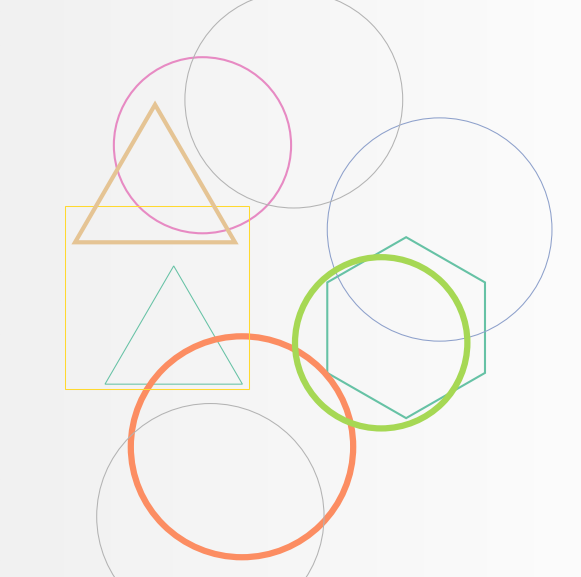[{"shape": "triangle", "thickness": 0.5, "radius": 0.68, "center": [0.299, 0.402]}, {"shape": "hexagon", "thickness": 1, "radius": 0.78, "center": [0.699, 0.432]}, {"shape": "circle", "thickness": 3, "radius": 0.96, "center": [0.416, 0.226]}, {"shape": "circle", "thickness": 0.5, "radius": 0.97, "center": [0.756, 0.602]}, {"shape": "circle", "thickness": 1, "radius": 0.76, "center": [0.348, 0.748]}, {"shape": "circle", "thickness": 3, "radius": 0.74, "center": [0.656, 0.406]}, {"shape": "square", "thickness": 0.5, "radius": 0.79, "center": [0.27, 0.484]}, {"shape": "triangle", "thickness": 2, "radius": 0.79, "center": [0.267, 0.659]}, {"shape": "circle", "thickness": 0.5, "radius": 0.94, "center": [0.505, 0.826]}, {"shape": "circle", "thickness": 0.5, "radius": 0.98, "center": [0.362, 0.105]}]